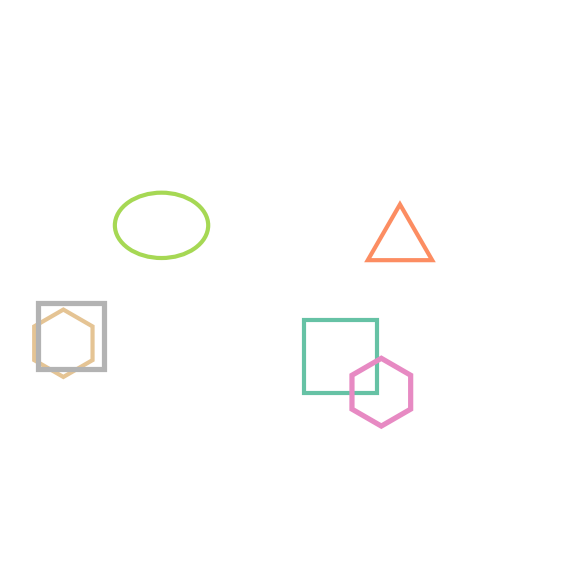[{"shape": "square", "thickness": 2, "radius": 0.32, "center": [0.589, 0.382]}, {"shape": "triangle", "thickness": 2, "radius": 0.32, "center": [0.693, 0.581]}, {"shape": "hexagon", "thickness": 2.5, "radius": 0.29, "center": [0.66, 0.32]}, {"shape": "oval", "thickness": 2, "radius": 0.4, "center": [0.28, 0.609]}, {"shape": "hexagon", "thickness": 2, "radius": 0.29, "center": [0.11, 0.405]}, {"shape": "square", "thickness": 2.5, "radius": 0.29, "center": [0.122, 0.418]}]